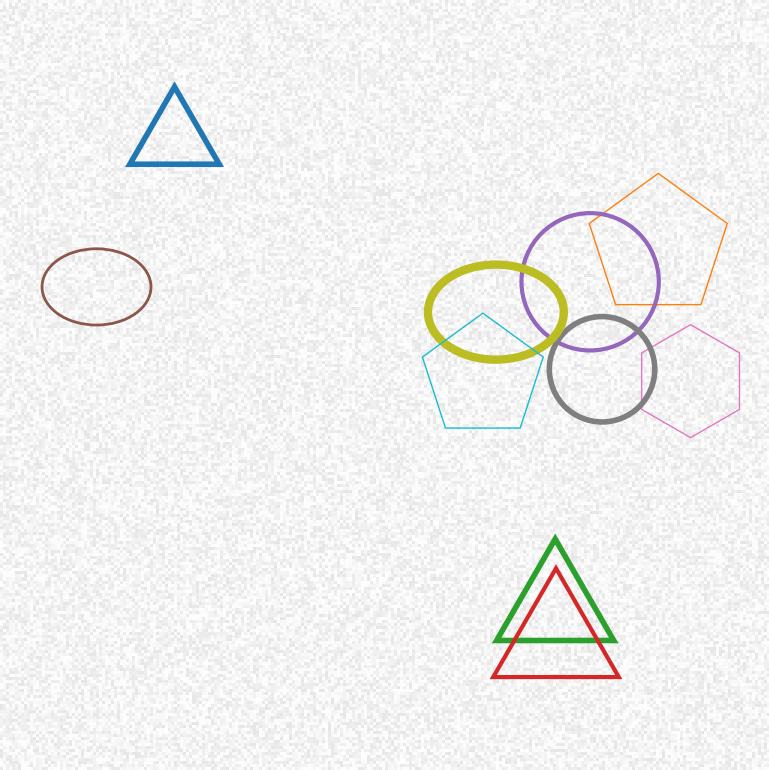[{"shape": "triangle", "thickness": 2, "radius": 0.33, "center": [0.227, 0.82]}, {"shape": "pentagon", "thickness": 0.5, "radius": 0.47, "center": [0.855, 0.681]}, {"shape": "triangle", "thickness": 2, "radius": 0.44, "center": [0.721, 0.212]}, {"shape": "triangle", "thickness": 1.5, "radius": 0.47, "center": [0.722, 0.168]}, {"shape": "circle", "thickness": 1.5, "radius": 0.45, "center": [0.766, 0.634]}, {"shape": "oval", "thickness": 1, "radius": 0.35, "center": [0.125, 0.627]}, {"shape": "hexagon", "thickness": 0.5, "radius": 0.37, "center": [0.897, 0.505]}, {"shape": "circle", "thickness": 2, "radius": 0.34, "center": [0.782, 0.52]}, {"shape": "oval", "thickness": 3, "radius": 0.44, "center": [0.644, 0.595]}, {"shape": "pentagon", "thickness": 0.5, "radius": 0.41, "center": [0.627, 0.511]}]